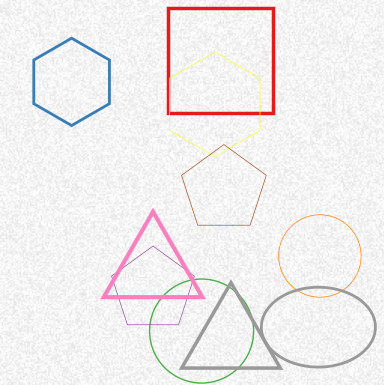[{"shape": "square", "thickness": 2.5, "radius": 0.68, "center": [0.574, 0.843]}, {"shape": "hexagon", "thickness": 2, "radius": 0.57, "center": [0.186, 0.787]}, {"shape": "circle", "thickness": 1, "radius": 0.68, "center": [0.524, 0.14]}, {"shape": "pentagon", "thickness": 0.5, "radius": 0.57, "center": [0.397, 0.248]}, {"shape": "circle", "thickness": 0.5, "radius": 0.54, "center": [0.831, 0.335]}, {"shape": "hexagon", "thickness": 0.5, "radius": 0.68, "center": [0.558, 0.729]}, {"shape": "pentagon", "thickness": 0.5, "radius": 0.58, "center": [0.582, 0.509]}, {"shape": "triangle", "thickness": 3, "radius": 0.74, "center": [0.398, 0.302]}, {"shape": "oval", "thickness": 2, "radius": 0.74, "center": [0.827, 0.15]}, {"shape": "triangle", "thickness": 2.5, "radius": 0.74, "center": [0.6, 0.118]}]